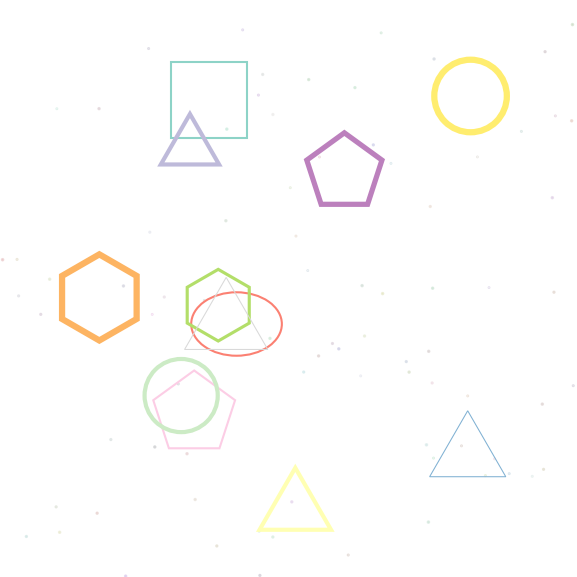[{"shape": "square", "thickness": 1, "radius": 0.33, "center": [0.361, 0.826]}, {"shape": "triangle", "thickness": 2, "radius": 0.36, "center": [0.511, 0.118]}, {"shape": "triangle", "thickness": 2, "radius": 0.29, "center": [0.329, 0.743]}, {"shape": "oval", "thickness": 1, "radius": 0.39, "center": [0.41, 0.438]}, {"shape": "triangle", "thickness": 0.5, "radius": 0.38, "center": [0.81, 0.212]}, {"shape": "hexagon", "thickness": 3, "radius": 0.37, "center": [0.172, 0.484]}, {"shape": "hexagon", "thickness": 1.5, "radius": 0.31, "center": [0.378, 0.471]}, {"shape": "pentagon", "thickness": 1, "radius": 0.37, "center": [0.336, 0.283]}, {"shape": "triangle", "thickness": 0.5, "radius": 0.42, "center": [0.392, 0.436]}, {"shape": "pentagon", "thickness": 2.5, "radius": 0.34, "center": [0.596, 0.701]}, {"shape": "circle", "thickness": 2, "radius": 0.32, "center": [0.314, 0.314]}, {"shape": "circle", "thickness": 3, "radius": 0.31, "center": [0.815, 0.833]}]